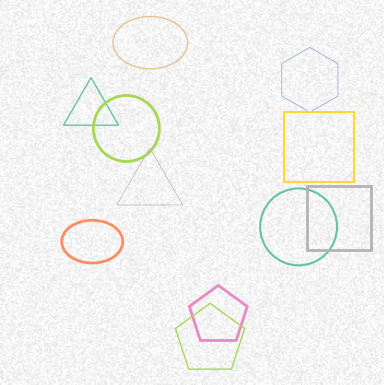[{"shape": "triangle", "thickness": 1, "radius": 0.41, "center": [0.236, 0.716]}, {"shape": "circle", "thickness": 1.5, "radius": 0.5, "center": [0.776, 0.411]}, {"shape": "oval", "thickness": 2, "radius": 0.4, "center": [0.24, 0.372]}, {"shape": "hexagon", "thickness": 0.5, "radius": 0.42, "center": [0.805, 0.793]}, {"shape": "pentagon", "thickness": 2, "radius": 0.4, "center": [0.567, 0.18]}, {"shape": "circle", "thickness": 2, "radius": 0.43, "center": [0.328, 0.666]}, {"shape": "pentagon", "thickness": 1, "radius": 0.47, "center": [0.546, 0.118]}, {"shape": "square", "thickness": 1.5, "radius": 0.46, "center": [0.829, 0.618]}, {"shape": "oval", "thickness": 1, "radius": 0.49, "center": [0.39, 0.889]}, {"shape": "triangle", "thickness": 0.5, "radius": 0.49, "center": [0.389, 0.517]}, {"shape": "square", "thickness": 2, "radius": 0.42, "center": [0.88, 0.434]}]